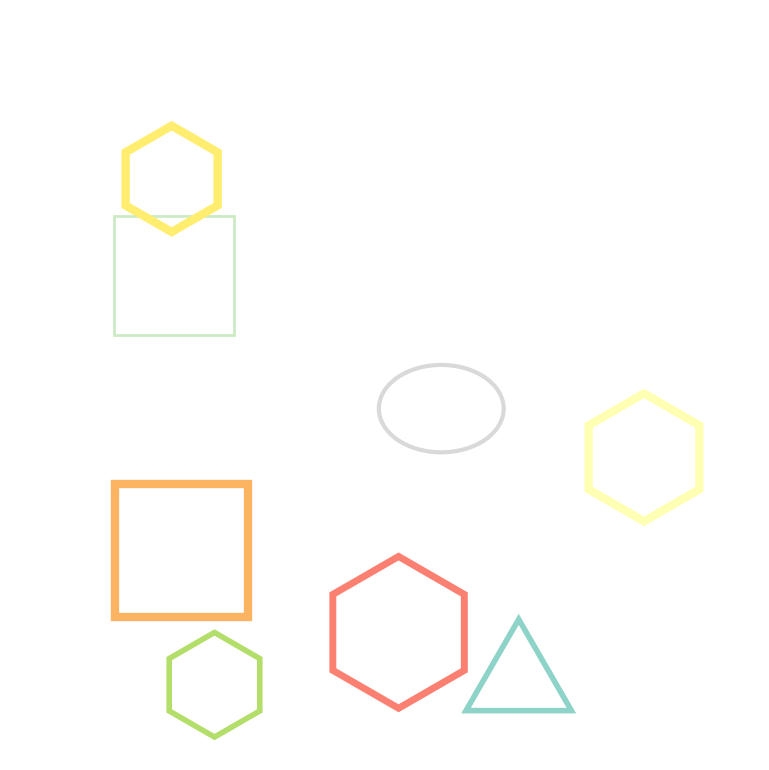[{"shape": "triangle", "thickness": 2, "radius": 0.4, "center": [0.674, 0.117]}, {"shape": "hexagon", "thickness": 3, "radius": 0.42, "center": [0.836, 0.406]}, {"shape": "hexagon", "thickness": 2.5, "radius": 0.49, "center": [0.518, 0.179]}, {"shape": "square", "thickness": 3, "radius": 0.43, "center": [0.236, 0.285]}, {"shape": "hexagon", "thickness": 2, "radius": 0.34, "center": [0.279, 0.111]}, {"shape": "oval", "thickness": 1.5, "radius": 0.41, "center": [0.573, 0.469]}, {"shape": "square", "thickness": 1, "radius": 0.39, "center": [0.226, 0.642]}, {"shape": "hexagon", "thickness": 3, "radius": 0.35, "center": [0.223, 0.768]}]